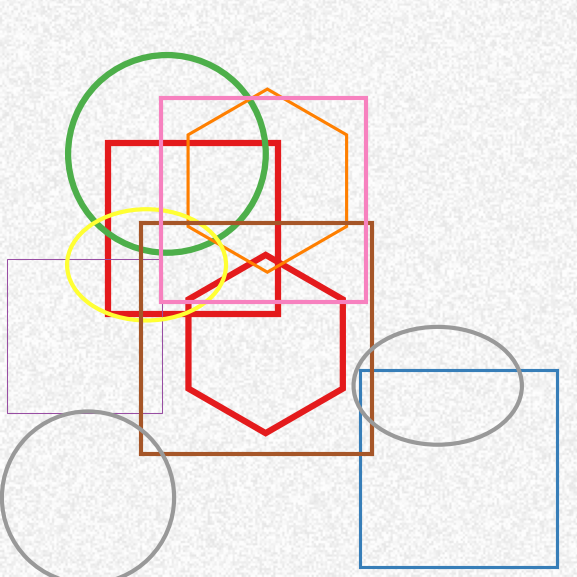[{"shape": "hexagon", "thickness": 3, "radius": 0.77, "center": [0.46, 0.403]}, {"shape": "square", "thickness": 3, "radius": 0.74, "center": [0.334, 0.603]}, {"shape": "square", "thickness": 1.5, "radius": 0.85, "center": [0.794, 0.188]}, {"shape": "circle", "thickness": 3, "radius": 0.86, "center": [0.289, 0.733]}, {"shape": "square", "thickness": 0.5, "radius": 0.67, "center": [0.146, 0.417]}, {"shape": "hexagon", "thickness": 1.5, "radius": 0.79, "center": [0.463, 0.686]}, {"shape": "oval", "thickness": 2, "radius": 0.69, "center": [0.254, 0.541]}, {"shape": "square", "thickness": 2, "radius": 1.0, "center": [0.445, 0.413]}, {"shape": "square", "thickness": 2, "radius": 0.89, "center": [0.456, 0.653]}, {"shape": "circle", "thickness": 2, "radius": 0.75, "center": [0.152, 0.138]}, {"shape": "oval", "thickness": 2, "radius": 0.73, "center": [0.758, 0.331]}]